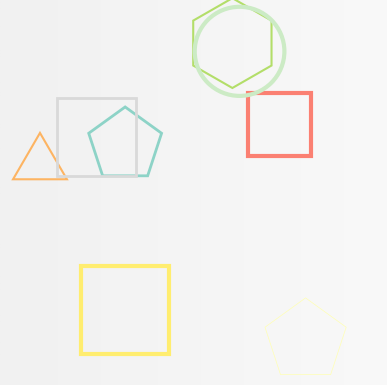[{"shape": "pentagon", "thickness": 2, "radius": 0.49, "center": [0.323, 0.623]}, {"shape": "pentagon", "thickness": 0.5, "radius": 0.55, "center": [0.789, 0.116]}, {"shape": "square", "thickness": 3, "radius": 0.4, "center": [0.722, 0.677]}, {"shape": "triangle", "thickness": 1.5, "radius": 0.4, "center": [0.103, 0.574]}, {"shape": "hexagon", "thickness": 1.5, "radius": 0.58, "center": [0.6, 0.888]}, {"shape": "square", "thickness": 2, "radius": 0.5, "center": [0.249, 0.644]}, {"shape": "circle", "thickness": 3, "radius": 0.58, "center": [0.618, 0.867]}, {"shape": "square", "thickness": 3, "radius": 0.57, "center": [0.323, 0.195]}]